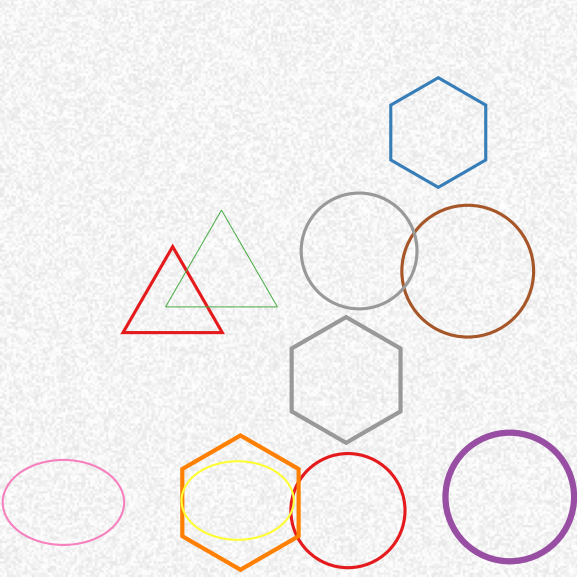[{"shape": "triangle", "thickness": 1.5, "radius": 0.5, "center": [0.299, 0.473]}, {"shape": "circle", "thickness": 1.5, "radius": 0.49, "center": [0.602, 0.115]}, {"shape": "hexagon", "thickness": 1.5, "radius": 0.47, "center": [0.759, 0.77]}, {"shape": "triangle", "thickness": 0.5, "radius": 0.56, "center": [0.384, 0.524]}, {"shape": "circle", "thickness": 3, "radius": 0.56, "center": [0.883, 0.139]}, {"shape": "hexagon", "thickness": 2, "radius": 0.58, "center": [0.416, 0.129]}, {"shape": "oval", "thickness": 1, "radius": 0.49, "center": [0.412, 0.132]}, {"shape": "circle", "thickness": 1.5, "radius": 0.57, "center": [0.81, 0.53]}, {"shape": "oval", "thickness": 1, "radius": 0.53, "center": [0.11, 0.129]}, {"shape": "circle", "thickness": 1.5, "radius": 0.5, "center": [0.622, 0.565]}, {"shape": "hexagon", "thickness": 2, "radius": 0.54, "center": [0.599, 0.341]}]